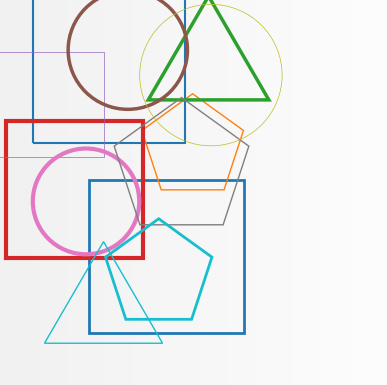[{"shape": "square", "thickness": 1.5, "radius": 0.98, "center": [0.281, 0.825]}, {"shape": "square", "thickness": 2, "radius": 1.0, "center": [0.43, 0.334]}, {"shape": "pentagon", "thickness": 1, "radius": 0.69, "center": [0.497, 0.618]}, {"shape": "triangle", "thickness": 2.5, "radius": 0.9, "center": [0.538, 0.83]}, {"shape": "square", "thickness": 3, "radius": 0.89, "center": [0.193, 0.507]}, {"shape": "square", "thickness": 0.5, "radius": 0.68, "center": [0.132, 0.729]}, {"shape": "circle", "thickness": 2.5, "radius": 0.77, "center": [0.33, 0.87]}, {"shape": "circle", "thickness": 3, "radius": 0.69, "center": [0.222, 0.477]}, {"shape": "pentagon", "thickness": 1, "radius": 0.91, "center": [0.468, 0.564]}, {"shape": "circle", "thickness": 0.5, "radius": 0.92, "center": [0.544, 0.805]}, {"shape": "triangle", "thickness": 1, "radius": 0.88, "center": [0.267, 0.196]}, {"shape": "pentagon", "thickness": 2, "radius": 0.72, "center": [0.41, 0.287]}]